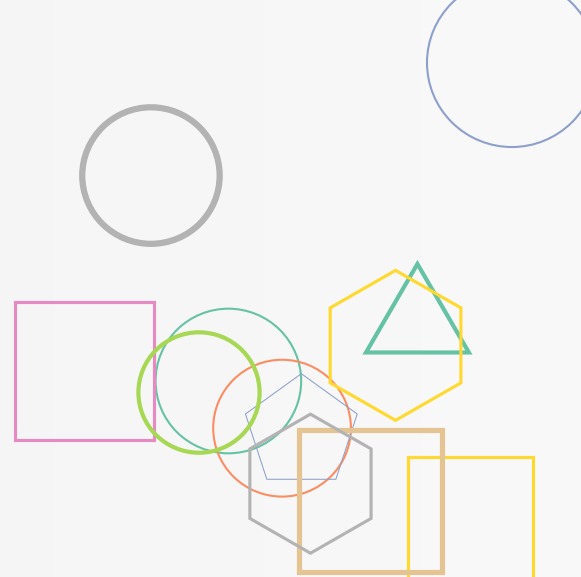[{"shape": "circle", "thickness": 1, "radius": 0.63, "center": [0.393, 0.339]}, {"shape": "triangle", "thickness": 2, "radius": 0.51, "center": [0.718, 0.44]}, {"shape": "circle", "thickness": 1, "radius": 0.59, "center": [0.485, 0.258]}, {"shape": "pentagon", "thickness": 0.5, "radius": 0.51, "center": [0.518, 0.251]}, {"shape": "circle", "thickness": 1, "radius": 0.73, "center": [0.881, 0.891]}, {"shape": "square", "thickness": 1.5, "radius": 0.6, "center": [0.146, 0.356]}, {"shape": "circle", "thickness": 2, "radius": 0.52, "center": [0.342, 0.319]}, {"shape": "square", "thickness": 1.5, "radius": 0.54, "center": [0.809, 0.1]}, {"shape": "hexagon", "thickness": 1.5, "radius": 0.65, "center": [0.681, 0.401]}, {"shape": "square", "thickness": 2.5, "radius": 0.62, "center": [0.637, 0.131]}, {"shape": "circle", "thickness": 3, "radius": 0.59, "center": [0.26, 0.695]}, {"shape": "hexagon", "thickness": 1.5, "radius": 0.6, "center": [0.534, 0.162]}]